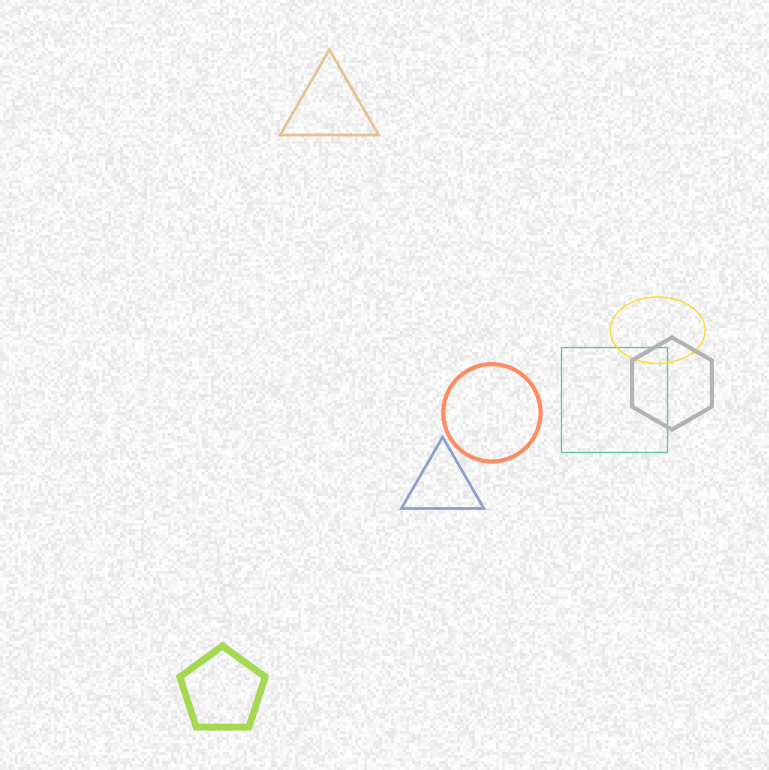[{"shape": "square", "thickness": 0.5, "radius": 0.34, "center": [0.798, 0.481]}, {"shape": "circle", "thickness": 1.5, "radius": 0.32, "center": [0.639, 0.464]}, {"shape": "triangle", "thickness": 1, "radius": 0.31, "center": [0.575, 0.371]}, {"shape": "pentagon", "thickness": 2.5, "radius": 0.29, "center": [0.289, 0.103]}, {"shape": "oval", "thickness": 0.5, "radius": 0.31, "center": [0.854, 0.571]}, {"shape": "triangle", "thickness": 1, "radius": 0.37, "center": [0.428, 0.862]}, {"shape": "hexagon", "thickness": 1.5, "radius": 0.3, "center": [0.873, 0.502]}]